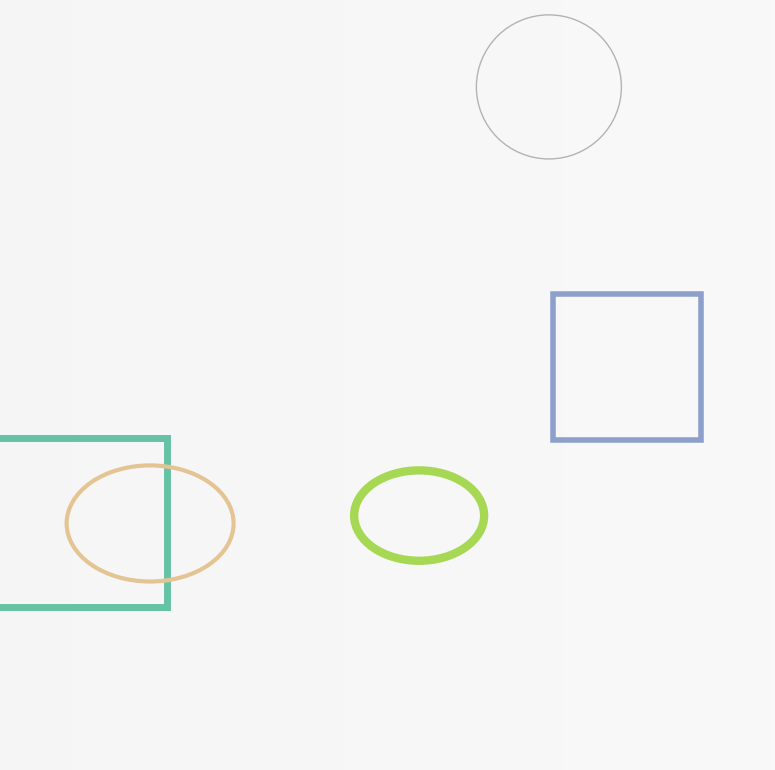[{"shape": "square", "thickness": 2.5, "radius": 0.55, "center": [0.105, 0.321]}, {"shape": "square", "thickness": 2, "radius": 0.47, "center": [0.809, 0.524]}, {"shape": "oval", "thickness": 3, "radius": 0.42, "center": [0.541, 0.33]}, {"shape": "oval", "thickness": 1.5, "radius": 0.54, "center": [0.194, 0.32]}, {"shape": "circle", "thickness": 0.5, "radius": 0.47, "center": [0.708, 0.887]}]